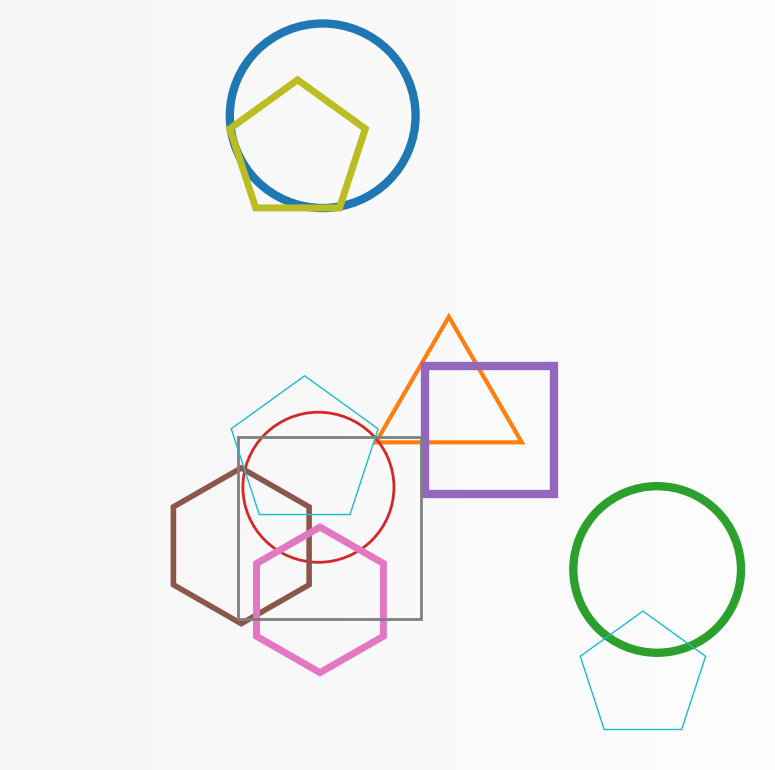[{"shape": "circle", "thickness": 3, "radius": 0.6, "center": [0.416, 0.85]}, {"shape": "triangle", "thickness": 1.5, "radius": 0.54, "center": [0.579, 0.48]}, {"shape": "circle", "thickness": 3, "radius": 0.54, "center": [0.848, 0.26]}, {"shape": "circle", "thickness": 1, "radius": 0.49, "center": [0.411, 0.367]}, {"shape": "square", "thickness": 3, "radius": 0.42, "center": [0.632, 0.441]}, {"shape": "hexagon", "thickness": 2, "radius": 0.51, "center": [0.311, 0.291]}, {"shape": "hexagon", "thickness": 2.5, "radius": 0.47, "center": [0.413, 0.221]}, {"shape": "square", "thickness": 1, "radius": 0.59, "center": [0.425, 0.315]}, {"shape": "pentagon", "thickness": 2.5, "radius": 0.46, "center": [0.384, 0.804]}, {"shape": "pentagon", "thickness": 0.5, "radius": 0.43, "center": [0.83, 0.121]}, {"shape": "pentagon", "thickness": 0.5, "radius": 0.5, "center": [0.393, 0.412]}]